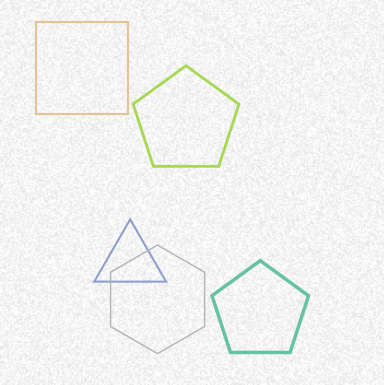[{"shape": "pentagon", "thickness": 2.5, "radius": 0.66, "center": [0.676, 0.191]}, {"shape": "triangle", "thickness": 1.5, "radius": 0.54, "center": [0.338, 0.322]}, {"shape": "pentagon", "thickness": 2, "radius": 0.72, "center": [0.483, 0.685]}, {"shape": "square", "thickness": 1.5, "radius": 0.6, "center": [0.214, 0.822]}, {"shape": "hexagon", "thickness": 1, "radius": 0.71, "center": [0.409, 0.222]}]